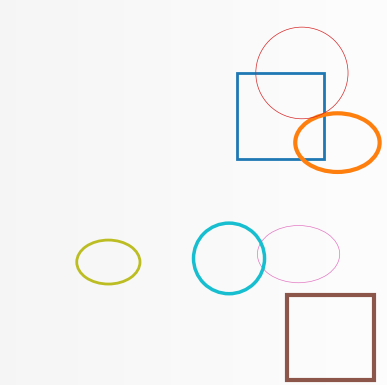[{"shape": "square", "thickness": 2, "radius": 0.56, "center": [0.725, 0.698]}, {"shape": "oval", "thickness": 3, "radius": 0.54, "center": [0.871, 0.63]}, {"shape": "circle", "thickness": 0.5, "radius": 0.6, "center": [0.779, 0.811]}, {"shape": "square", "thickness": 3, "radius": 0.56, "center": [0.853, 0.123]}, {"shape": "oval", "thickness": 0.5, "radius": 0.53, "center": [0.77, 0.34]}, {"shape": "oval", "thickness": 2, "radius": 0.41, "center": [0.28, 0.319]}, {"shape": "circle", "thickness": 2.5, "radius": 0.46, "center": [0.591, 0.329]}]